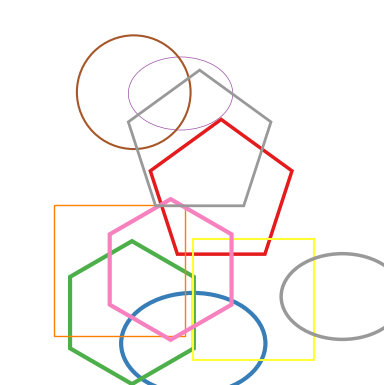[{"shape": "pentagon", "thickness": 2.5, "radius": 0.97, "center": [0.574, 0.496]}, {"shape": "oval", "thickness": 3, "radius": 0.94, "center": [0.502, 0.108]}, {"shape": "hexagon", "thickness": 3, "radius": 0.93, "center": [0.343, 0.188]}, {"shape": "oval", "thickness": 0.5, "radius": 0.68, "center": [0.469, 0.757]}, {"shape": "square", "thickness": 1, "radius": 0.85, "center": [0.311, 0.297]}, {"shape": "square", "thickness": 1.5, "radius": 0.79, "center": [0.659, 0.222]}, {"shape": "circle", "thickness": 1.5, "radius": 0.74, "center": [0.347, 0.761]}, {"shape": "hexagon", "thickness": 3, "radius": 0.91, "center": [0.443, 0.3]}, {"shape": "oval", "thickness": 2.5, "radius": 0.8, "center": [0.889, 0.23]}, {"shape": "pentagon", "thickness": 2, "radius": 0.97, "center": [0.519, 0.623]}]